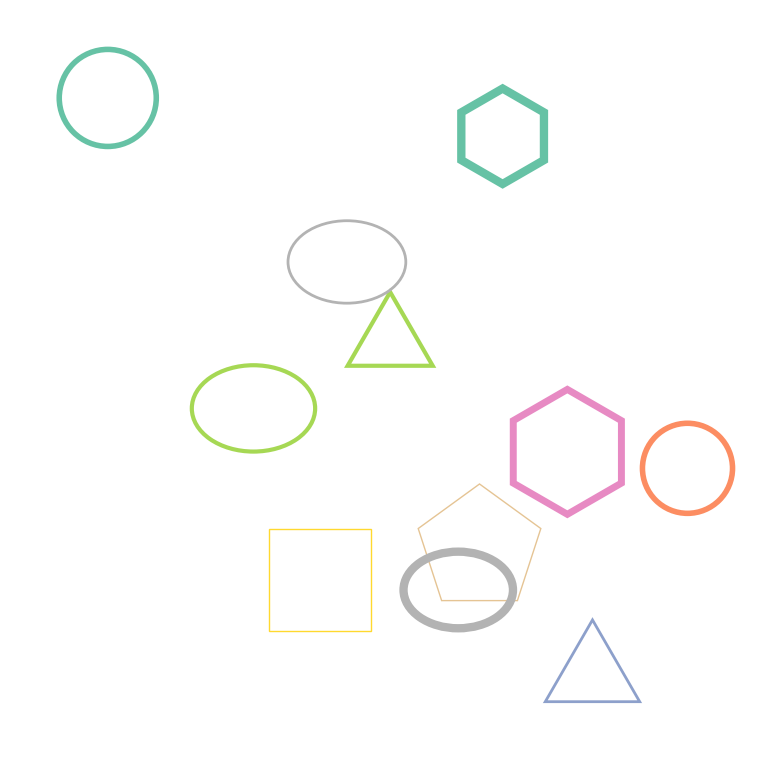[{"shape": "hexagon", "thickness": 3, "radius": 0.31, "center": [0.653, 0.823]}, {"shape": "circle", "thickness": 2, "radius": 0.32, "center": [0.14, 0.873]}, {"shape": "circle", "thickness": 2, "radius": 0.29, "center": [0.893, 0.392]}, {"shape": "triangle", "thickness": 1, "radius": 0.35, "center": [0.769, 0.124]}, {"shape": "hexagon", "thickness": 2.5, "radius": 0.41, "center": [0.737, 0.413]}, {"shape": "oval", "thickness": 1.5, "radius": 0.4, "center": [0.329, 0.47]}, {"shape": "triangle", "thickness": 1.5, "radius": 0.32, "center": [0.507, 0.557]}, {"shape": "square", "thickness": 0.5, "radius": 0.33, "center": [0.415, 0.246]}, {"shape": "pentagon", "thickness": 0.5, "radius": 0.42, "center": [0.623, 0.288]}, {"shape": "oval", "thickness": 3, "radius": 0.36, "center": [0.595, 0.234]}, {"shape": "oval", "thickness": 1, "radius": 0.38, "center": [0.451, 0.66]}]